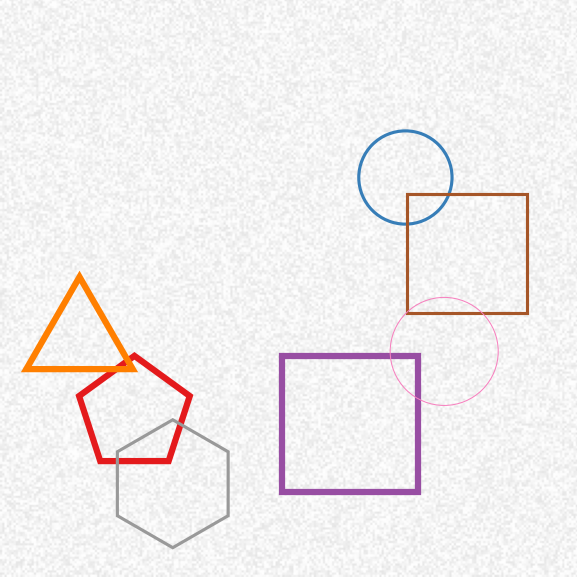[{"shape": "pentagon", "thickness": 3, "radius": 0.5, "center": [0.233, 0.282]}, {"shape": "circle", "thickness": 1.5, "radius": 0.4, "center": [0.702, 0.692]}, {"shape": "square", "thickness": 3, "radius": 0.59, "center": [0.607, 0.265]}, {"shape": "triangle", "thickness": 3, "radius": 0.53, "center": [0.138, 0.413]}, {"shape": "square", "thickness": 1.5, "radius": 0.52, "center": [0.809, 0.56]}, {"shape": "circle", "thickness": 0.5, "radius": 0.47, "center": [0.769, 0.391]}, {"shape": "hexagon", "thickness": 1.5, "radius": 0.55, "center": [0.299, 0.162]}]